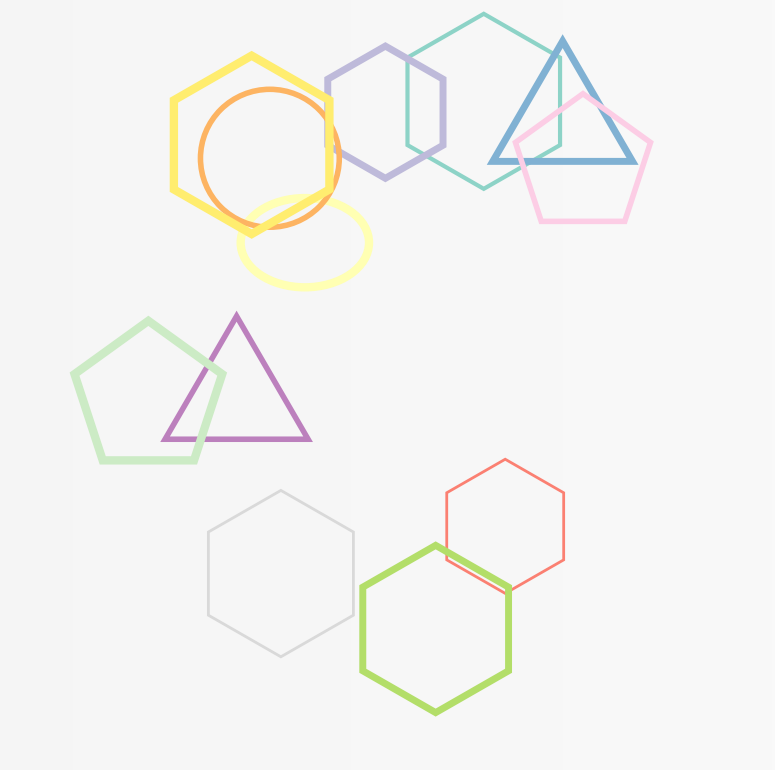[{"shape": "hexagon", "thickness": 1.5, "radius": 0.57, "center": [0.624, 0.868]}, {"shape": "oval", "thickness": 3, "radius": 0.41, "center": [0.393, 0.685]}, {"shape": "hexagon", "thickness": 2.5, "radius": 0.43, "center": [0.497, 0.854]}, {"shape": "hexagon", "thickness": 1, "radius": 0.44, "center": [0.652, 0.316]}, {"shape": "triangle", "thickness": 2.5, "radius": 0.52, "center": [0.726, 0.842]}, {"shape": "circle", "thickness": 2, "radius": 0.45, "center": [0.348, 0.794]}, {"shape": "hexagon", "thickness": 2.5, "radius": 0.54, "center": [0.562, 0.183]}, {"shape": "pentagon", "thickness": 2, "radius": 0.46, "center": [0.752, 0.787]}, {"shape": "hexagon", "thickness": 1, "radius": 0.54, "center": [0.362, 0.255]}, {"shape": "triangle", "thickness": 2, "radius": 0.53, "center": [0.305, 0.483]}, {"shape": "pentagon", "thickness": 3, "radius": 0.5, "center": [0.191, 0.483]}, {"shape": "hexagon", "thickness": 3, "radius": 0.58, "center": [0.325, 0.812]}]